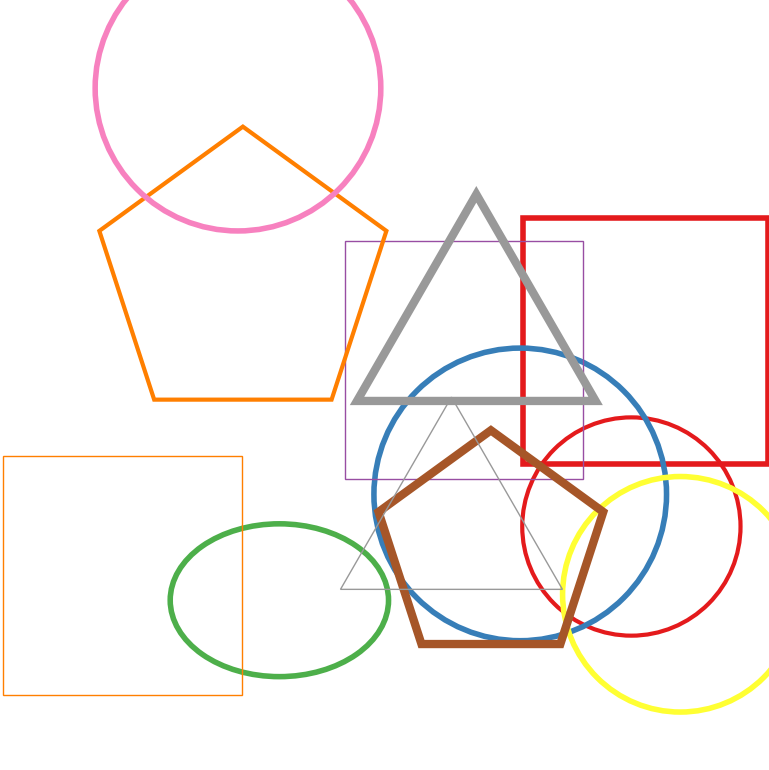[{"shape": "square", "thickness": 2, "radius": 0.8, "center": [0.838, 0.557]}, {"shape": "circle", "thickness": 1.5, "radius": 0.71, "center": [0.82, 0.316]}, {"shape": "circle", "thickness": 2, "radius": 0.95, "center": [0.676, 0.358]}, {"shape": "oval", "thickness": 2, "radius": 0.71, "center": [0.363, 0.22]}, {"shape": "square", "thickness": 0.5, "radius": 0.77, "center": [0.602, 0.532]}, {"shape": "square", "thickness": 0.5, "radius": 0.78, "center": [0.159, 0.252]}, {"shape": "pentagon", "thickness": 1.5, "radius": 0.98, "center": [0.315, 0.64]}, {"shape": "circle", "thickness": 2, "radius": 0.76, "center": [0.884, 0.228]}, {"shape": "pentagon", "thickness": 3, "radius": 0.77, "center": [0.638, 0.288]}, {"shape": "circle", "thickness": 2, "radius": 0.93, "center": [0.309, 0.886]}, {"shape": "triangle", "thickness": 0.5, "radius": 0.83, "center": [0.586, 0.318]}, {"shape": "triangle", "thickness": 3, "radius": 0.89, "center": [0.619, 0.569]}]